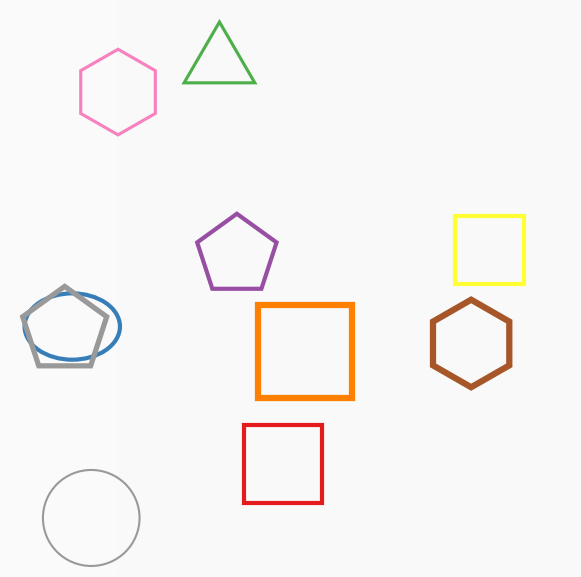[{"shape": "square", "thickness": 2, "radius": 0.34, "center": [0.487, 0.196]}, {"shape": "oval", "thickness": 2, "radius": 0.41, "center": [0.124, 0.434]}, {"shape": "triangle", "thickness": 1.5, "radius": 0.35, "center": [0.378, 0.891]}, {"shape": "pentagon", "thickness": 2, "radius": 0.36, "center": [0.408, 0.557]}, {"shape": "square", "thickness": 3, "radius": 0.4, "center": [0.525, 0.391]}, {"shape": "square", "thickness": 2, "radius": 0.3, "center": [0.842, 0.566]}, {"shape": "hexagon", "thickness": 3, "radius": 0.38, "center": [0.811, 0.404]}, {"shape": "hexagon", "thickness": 1.5, "radius": 0.37, "center": [0.203, 0.84]}, {"shape": "circle", "thickness": 1, "radius": 0.42, "center": [0.157, 0.102]}, {"shape": "pentagon", "thickness": 2.5, "radius": 0.38, "center": [0.111, 0.427]}]